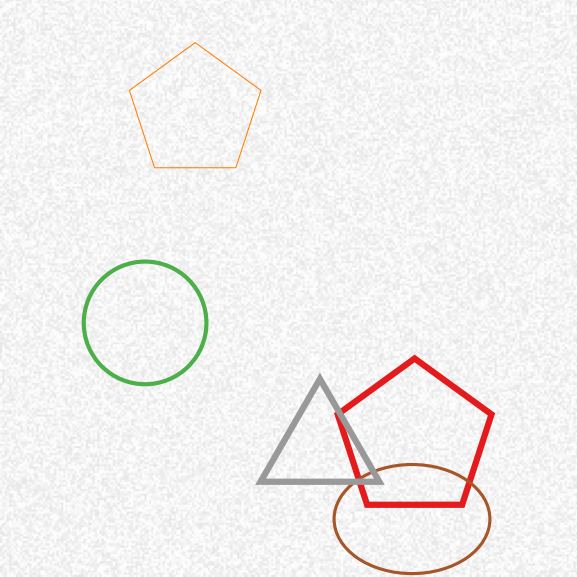[{"shape": "pentagon", "thickness": 3, "radius": 0.7, "center": [0.718, 0.238]}, {"shape": "circle", "thickness": 2, "radius": 0.53, "center": [0.251, 0.44]}, {"shape": "pentagon", "thickness": 0.5, "radius": 0.6, "center": [0.338, 0.806]}, {"shape": "oval", "thickness": 1.5, "radius": 0.67, "center": [0.713, 0.1]}, {"shape": "triangle", "thickness": 3, "radius": 0.59, "center": [0.554, 0.224]}]